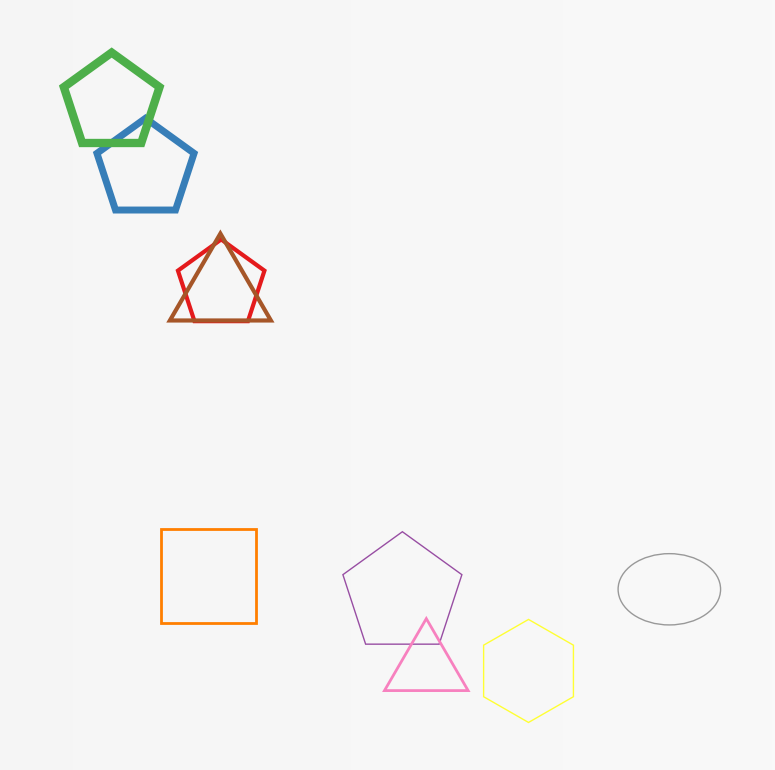[{"shape": "pentagon", "thickness": 1.5, "radius": 0.29, "center": [0.285, 0.63]}, {"shape": "pentagon", "thickness": 2.5, "radius": 0.33, "center": [0.188, 0.781]}, {"shape": "pentagon", "thickness": 3, "radius": 0.32, "center": [0.144, 0.867]}, {"shape": "pentagon", "thickness": 0.5, "radius": 0.4, "center": [0.519, 0.229]}, {"shape": "square", "thickness": 1, "radius": 0.31, "center": [0.269, 0.252]}, {"shape": "hexagon", "thickness": 0.5, "radius": 0.33, "center": [0.682, 0.129]}, {"shape": "triangle", "thickness": 1.5, "radius": 0.38, "center": [0.284, 0.621]}, {"shape": "triangle", "thickness": 1, "radius": 0.31, "center": [0.55, 0.134]}, {"shape": "oval", "thickness": 0.5, "radius": 0.33, "center": [0.864, 0.235]}]